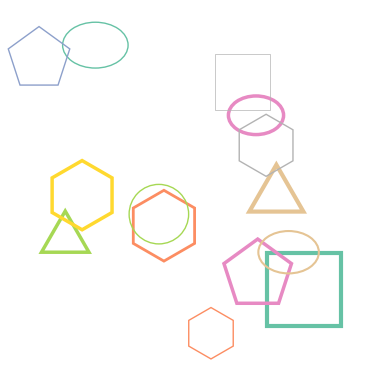[{"shape": "square", "thickness": 3, "radius": 0.48, "center": [0.79, 0.248]}, {"shape": "oval", "thickness": 1, "radius": 0.43, "center": [0.248, 0.883]}, {"shape": "hexagon", "thickness": 1, "radius": 0.33, "center": [0.548, 0.134]}, {"shape": "hexagon", "thickness": 2, "radius": 0.46, "center": [0.426, 0.414]}, {"shape": "pentagon", "thickness": 1, "radius": 0.42, "center": [0.101, 0.847]}, {"shape": "oval", "thickness": 2.5, "radius": 0.36, "center": [0.665, 0.701]}, {"shape": "pentagon", "thickness": 2.5, "radius": 0.46, "center": [0.669, 0.287]}, {"shape": "circle", "thickness": 1, "radius": 0.39, "center": [0.413, 0.444]}, {"shape": "triangle", "thickness": 2.5, "radius": 0.36, "center": [0.169, 0.38]}, {"shape": "hexagon", "thickness": 2.5, "radius": 0.45, "center": [0.213, 0.493]}, {"shape": "triangle", "thickness": 3, "radius": 0.41, "center": [0.718, 0.491]}, {"shape": "oval", "thickness": 1.5, "radius": 0.39, "center": [0.75, 0.345]}, {"shape": "square", "thickness": 0.5, "radius": 0.36, "center": [0.63, 0.787]}, {"shape": "hexagon", "thickness": 1, "radius": 0.4, "center": [0.691, 0.623]}]